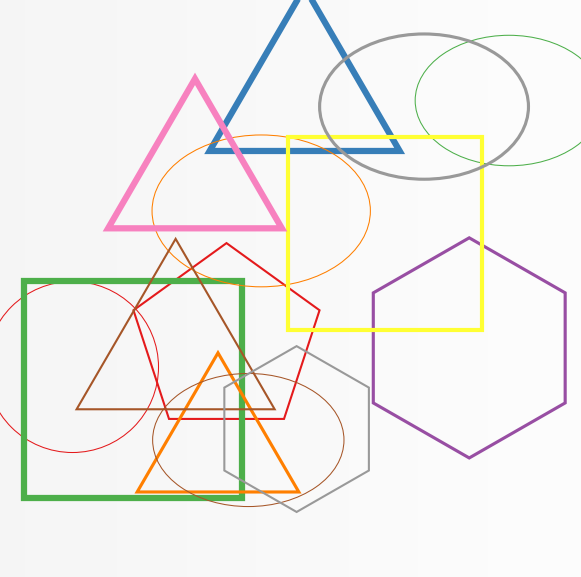[{"shape": "circle", "thickness": 0.5, "radius": 0.74, "center": [0.125, 0.364]}, {"shape": "pentagon", "thickness": 1, "radius": 0.84, "center": [0.39, 0.41]}, {"shape": "triangle", "thickness": 3, "radius": 0.94, "center": [0.524, 0.832]}, {"shape": "square", "thickness": 3, "radius": 0.94, "center": [0.23, 0.324]}, {"shape": "oval", "thickness": 0.5, "radius": 0.81, "center": [0.876, 0.825]}, {"shape": "hexagon", "thickness": 1.5, "radius": 0.95, "center": [0.807, 0.397]}, {"shape": "triangle", "thickness": 1.5, "radius": 0.8, "center": [0.375, 0.228]}, {"shape": "oval", "thickness": 0.5, "radius": 0.94, "center": [0.449, 0.634]}, {"shape": "square", "thickness": 2, "radius": 0.83, "center": [0.662, 0.594]}, {"shape": "triangle", "thickness": 1, "radius": 0.98, "center": [0.302, 0.389]}, {"shape": "oval", "thickness": 0.5, "radius": 0.82, "center": [0.427, 0.237]}, {"shape": "triangle", "thickness": 3, "radius": 0.86, "center": [0.335, 0.69]}, {"shape": "hexagon", "thickness": 1, "radius": 0.72, "center": [0.51, 0.256]}, {"shape": "oval", "thickness": 1.5, "radius": 0.9, "center": [0.73, 0.815]}]